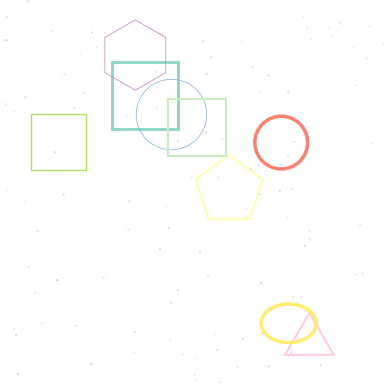[{"shape": "square", "thickness": 2, "radius": 0.43, "center": [0.377, 0.752]}, {"shape": "pentagon", "thickness": 1.5, "radius": 0.46, "center": [0.595, 0.505]}, {"shape": "circle", "thickness": 2.5, "radius": 0.34, "center": [0.73, 0.63]}, {"shape": "circle", "thickness": 0.5, "radius": 0.46, "center": [0.445, 0.703]}, {"shape": "square", "thickness": 1, "radius": 0.36, "center": [0.152, 0.632]}, {"shape": "triangle", "thickness": 1.5, "radius": 0.36, "center": [0.804, 0.115]}, {"shape": "hexagon", "thickness": 0.5, "radius": 0.46, "center": [0.351, 0.857]}, {"shape": "square", "thickness": 1.5, "radius": 0.37, "center": [0.512, 0.669]}, {"shape": "oval", "thickness": 2.5, "radius": 0.36, "center": [0.75, 0.16]}]